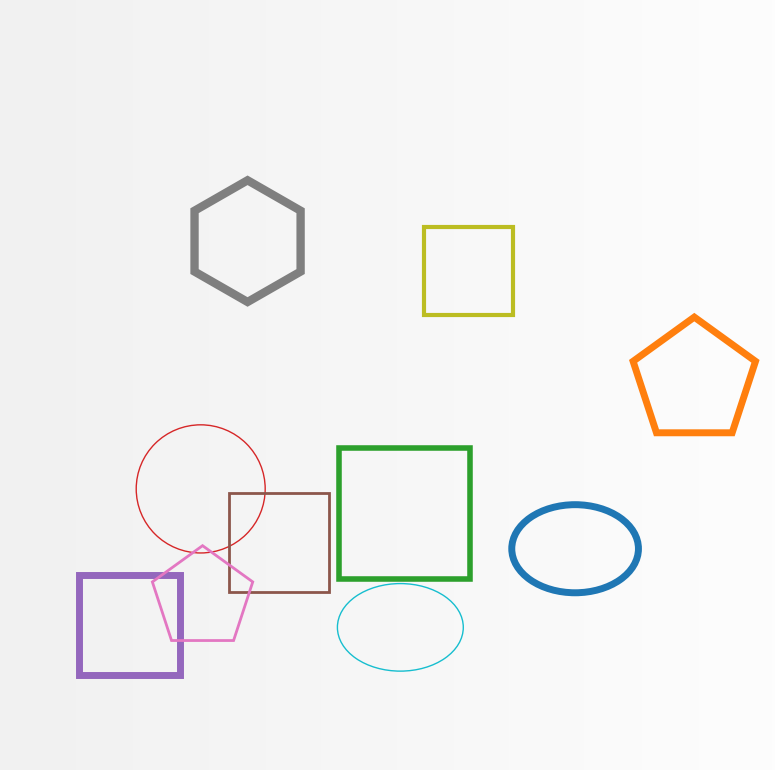[{"shape": "oval", "thickness": 2.5, "radius": 0.41, "center": [0.742, 0.287]}, {"shape": "pentagon", "thickness": 2.5, "radius": 0.42, "center": [0.896, 0.505]}, {"shape": "square", "thickness": 2, "radius": 0.42, "center": [0.522, 0.333]}, {"shape": "circle", "thickness": 0.5, "radius": 0.42, "center": [0.259, 0.365]}, {"shape": "square", "thickness": 2.5, "radius": 0.32, "center": [0.167, 0.189]}, {"shape": "square", "thickness": 1, "radius": 0.32, "center": [0.36, 0.296]}, {"shape": "pentagon", "thickness": 1, "radius": 0.34, "center": [0.261, 0.223]}, {"shape": "hexagon", "thickness": 3, "radius": 0.4, "center": [0.319, 0.687]}, {"shape": "square", "thickness": 1.5, "radius": 0.29, "center": [0.604, 0.648]}, {"shape": "oval", "thickness": 0.5, "radius": 0.41, "center": [0.517, 0.185]}]